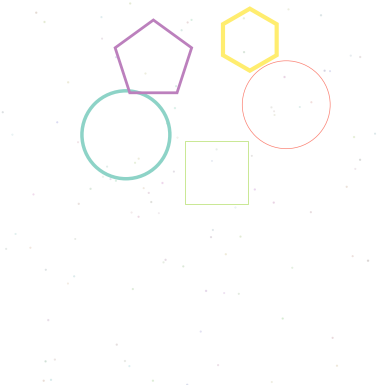[{"shape": "circle", "thickness": 2.5, "radius": 0.57, "center": [0.327, 0.65]}, {"shape": "circle", "thickness": 0.5, "radius": 0.57, "center": [0.743, 0.728]}, {"shape": "square", "thickness": 0.5, "radius": 0.41, "center": [0.563, 0.552]}, {"shape": "pentagon", "thickness": 2, "radius": 0.52, "center": [0.398, 0.844]}, {"shape": "hexagon", "thickness": 3, "radius": 0.4, "center": [0.649, 0.897]}]